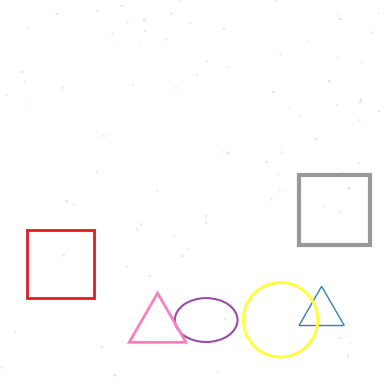[{"shape": "square", "thickness": 2, "radius": 0.44, "center": [0.157, 0.314]}, {"shape": "triangle", "thickness": 1, "radius": 0.34, "center": [0.835, 0.188]}, {"shape": "oval", "thickness": 1.5, "radius": 0.41, "center": [0.536, 0.169]}, {"shape": "circle", "thickness": 2, "radius": 0.48, "center": [0.729, 0.169]}, {"shape": "triangle", "thickness": 2, "radius": 0.43, "center": [0.409, 0.153]}, {"shape": "square", "thickness": 3, "radius": 0.46, "center": [0.868, 0.454]}]